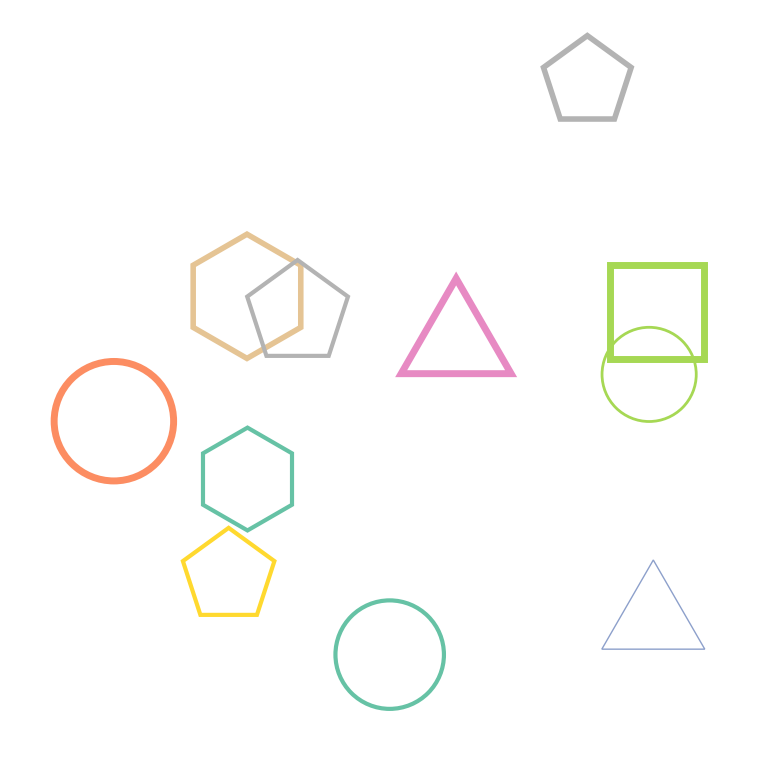[{"shape": "hexagon", "thickness": 1.5, "radius": 0.33, "center": [0.321, 0.378]}, {"shape": "circle", "thickness": 1.5, "radius": 0.35, "center": [0.506, 0.15]}, {"shape": "circle", "thickness": 2.5, "radius": 0.39, "center": [0.148, 0.453]}, {"shape": "triangle", "thickness": 0.5, "radius": 0.39, "center": [0.848, 0.196]}, {"shape": "triangle", "thickness": 2.5, "radius": 0.41, "center": [0.592, 0.556]}, {"shape": "square", "thickness": 2.5, "radius": 0.31, "center": [0.853, 0.595]}, {"shape": "circle", "thickness": 1, "radius": 0.31, "center": [0.843, 0.514]}, {"shape": "pentagon", "thickness": 1.5, "radius": 0.31, "center": [0.297, 0.252]}, {"shape": "hexagon", "thickness": 2, "radius": 0.4, "center": [0.321, 0.615]}, {"shape": "pentagon", "thickness": 2, "radius": 0.3, "center": [0.763, 0.894]}, {"shape": "pentagon", "thickness": 1.5, "radius": 0.34, "center": [0.386, 0.594]}]